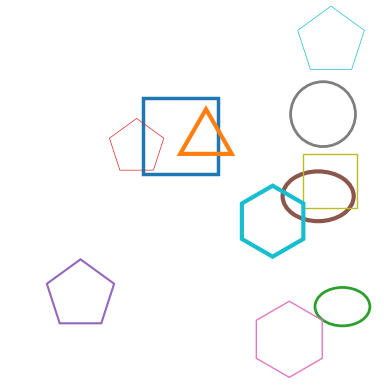[{"shape": "square", "thickness": 2.5, "radius": 0.49, "center": [0.469, 0.646]}, {"shape": "triangle", "thickness": 3, "radius": 0.39, "center": [0.535, 0.639]}, {"shape": "oval", "thickness": 2, "radius": 0.36, "center": [0.889, 0.204]}, {"shape": "pentagon", "thickness": 0.5, "radius": 0.37, "center": [0.355, 0.618]}, {"shape": "pentagon", "thickness": 1.5, "radius": 0.46, "center": [0.209, 0.235]}, {"shape": "oval", "thickness": 3, "radius": 0.46, "center": [0.826, 0.49]}, {"shape": "hexagon", "thickness": 1, "radius": 0.49, "center": [0.751, 0.119]}, {"shape": "circle", "thickness": 2, "radius": 0.42, "center": [0.839, 0.704]}, {"shape": "square", "thickness": 1, "radius": 0.35, "center": [0.857, 0.53]}, {"shape": "hexagon", "thickness": 3, "radius": 0.46, "center": [0.708, 0.425]}, {"shape": "pentagon", "thickness": 0.5, "radius": 0.46, "center": [0.86, 0.893]}]